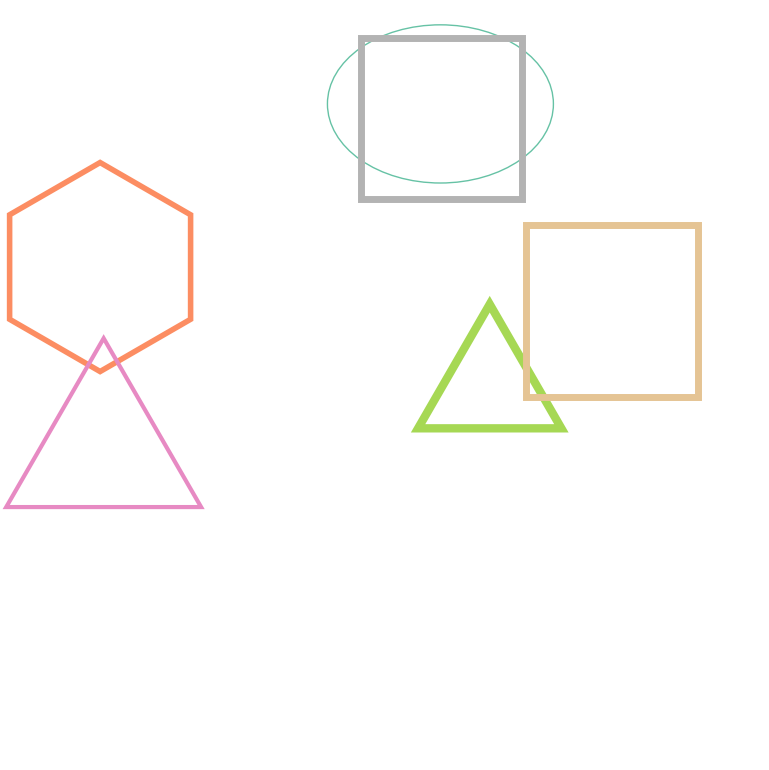[{"shape": "oval", "thickness": 0.5, "radius": 0.73, "center": [0.572, 0.865]}, {"shape": "hexagon", "thickness": 2, "radius": 0.68, "center": [0.13, 0.653]}, {"shape": "triangle", "thickness": 1.5, "radius": 0.73, "center": [0.135, 0.415]}, {"shape": "triangle", "thickness": 3, "radius": 0.54, "center": [0.636, 0.497]}, {"shape": "square", "thickness": 2.5, "radius": 0.56, "center": [0.795, 0.597]}, {"shape": "square", "thickness": 2.5, "radius": 0.52, "center": [0.574, 0.846]}]